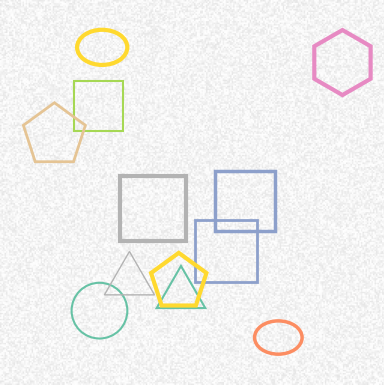[{"shape": "circle", "thickness": 1.5, "radius": 0.36, "center": [0.258, 0.193]}, {"shape": "triangle", "thickness": 1.5, "radius": 0.36, "center": [0.47, 0.236]}, {"shape": "oval", "thickness": 2.5, "radius": 0.31, "center": [0.723, 0.123]}, {"shape": "square", "thickness": 2, "radius": 0.4, "center": [0.587, 0.348]}, {"shape": "square", "thickness": 2.5, "radius": 0.39, "center": [0.636, 0.477]}, {"shape": "hexagon", "thickness": 3, "radius": 0.42, "center": [0.889, 0.838]}, {"shape": "square", "thickness": 1.5, "radius": 0.32, "center": [0.256, 0.725]}, {"shape": "oval", "thickness": 3, "radius": 0.33, "center": [0.265, 0.877]}, {"shape": "pentagon", "thickness": 3, "radius": 0.38, "center": [0.464, 0.268]}, {"shape": "pentagon", "thickness": 2, "radius": 0.42, "center": [0.141, 0.648]}, {"shape": "triangle", "thickness": 1, "radius": 0.38, "center": [0.336, 0.272]}, {"shape": "square", "thickness": 3, "radius": 0.42, "center": [0.397, 0.458]}]